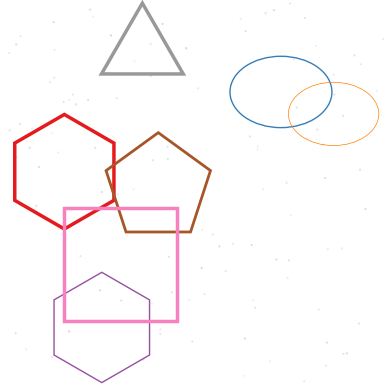[{"shape": "hexagon", "thickness": 2.5, "radius": 0.74, "center": [0.167, 0.554]}, {"shape": "oval", "thickness": 1, "radius": 0.66, "center": [0.73, 0.761]}, {"shape": "hexagon", "thickness": 1, "radius": 0.72, "center": [0.264, 0.149]}, {"shape": "oval", "thickness": 0.5, "radius": 0.59, "center": [0.866, 0.704]}, {"shape": "pentagon", "thickness": 2, "radius": 0.71, "center": [0.411, 0.513]}, {"shape": "square", "thickness": 2.5, "radius": 0.73, "center": [0.313, 0.313]}, {"shape": "triangle", "thickness": 2.5, "radius": 0.61, "center": [0.37, 0.869]}]